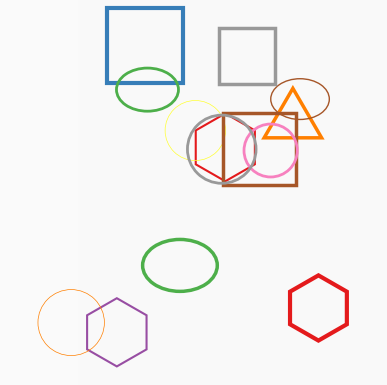[{"shape": "hexagon", "thickness": 3, "radius": 0.42, "center": [0.822, 0.2]}, {"shape": "hexagon", "thickness": 1.5, "radius": 0.44, "center": [0.581, 0.617]}, {"shape": "square", "thickness": 3, "radius": 0.49, "center": [0.375, 0.883]}, {"shape": "oval", "thickness": 2, "radius": 0.4, "center": [0.381, 0.767]}, {"shape": "oval", "thickness": 2.5, "radius": 0.48, "center": [0.464, 0.311]}, {"shape": "hexagon", "thickness": 1.5, "radius": 0.44, "center": [0.301, 0.137]}, {"shape": "triangle", "thickness": 2.5, "radius": 0.43, "center": [0.756, 0.685]}, {"shape": "circle", "thickness": 0.5, "radius": 0.43, "center": [0.184, 0.162]}, {"shape": "circle", "thickness": 0.5, "radius": 0.39, "center": [0.504, 0.661]}, {"shape": "square", "thickness": 2.5, "radius": 0.47, "center": [0.67, 0.614]}, {"shape": "oval", "thickness": 1, "radius": 0.38, "center": [0.774, 0.743]}, {"shape": "circle", "thickness": 2, "radius": 0.34, "center": [0.698, 0.609]}, {"shape": "circle", "thickness": 2, "radius": 0.44, "center": [0.572, 0.612]}, {"shape": "square", "thickness": 2.5, "radius": 0.36, "center": [0.637, 0.855]}]